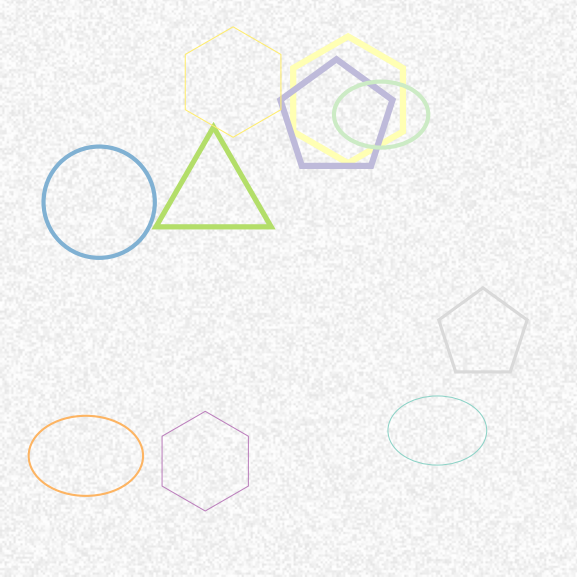[{"shape": "oval", "thickness": 0.5, "radius": 0.43, "center": [0.757, 0.254]}, {"shape": "hexagon", "thickness": 3, "radius": 0.55, "center": [0.603, 0.826]}, {"shape": "pentagon", "thickness": 3, "radius": 0.51, "center": [0.583, 0.794]}, {"shape": "circle", "thickness": 2, "radius": 0.48, "center": [0.172, 0.649]}, {"shape": "oval", "thickness": 1, "radius": 0.5, "center": [0.149, 0.21]}, {"shape": "triangle", "thickness": 2.5, "radius": 0.58, "center": [0.37, 0.664]}, {"shape": "pentagon", "thickness": 1.5, "radius": 0.4, "center": [0.836, 0.42]}, {"shape": "hexagon", "thickness": 0.5, "radius": 0.43, "center": [0.355, 0.201]}, {"shape": "oval", "thickness": 2, "radius": 0.41, "center": [0.66, 0.801]}, {"shape": "hexagon", "thickness": 0.5, "radius": 0.48, "center": [0.404, 0.857]}]